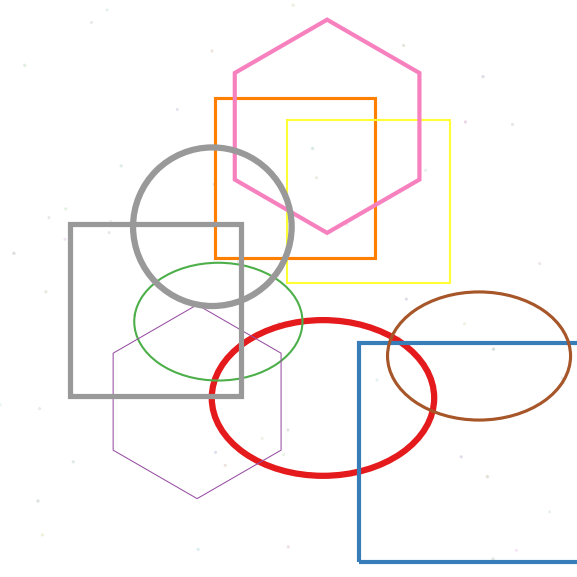[{"shape": "oval", "thickness": 3, "radius": 0.96, "center": [0.559, 0.31]}, {"shape": "square", "thickness": 2, "radius": 0.95, "center": [0.812, 0.215]}, {"shape": "oval", "thickness": 1, "radius": 0.73, "center": [0.378, 0.442]}, {"shape": "hexagon", "thickness": 0.5, "radius": 0.84, "center": [0.341, 0.304]}, {"shape": "square", "thickness": 1.5, "radius": 0.69, "center": [0.511, 0.69]}, {"shape": "square", "thickness": 1, "radius": 0.71, "center": [0.638, 0.65]}, {"shape": "oval", "thickness": 1.5, "radius": 0.79, "center": [0.83, 0.383]}, {"shape": "hexagon", "thickness": 2, "radius": 0.92, "center": [0.566, 0.78]}, {"shape": "circle", "thickness": 3, "radius": 0.69, "center": [0.368, 0.607]}, {"shape": "square", "thickness": 2.5, "radius": 0.74, "center": [0.27, 0.463]}]